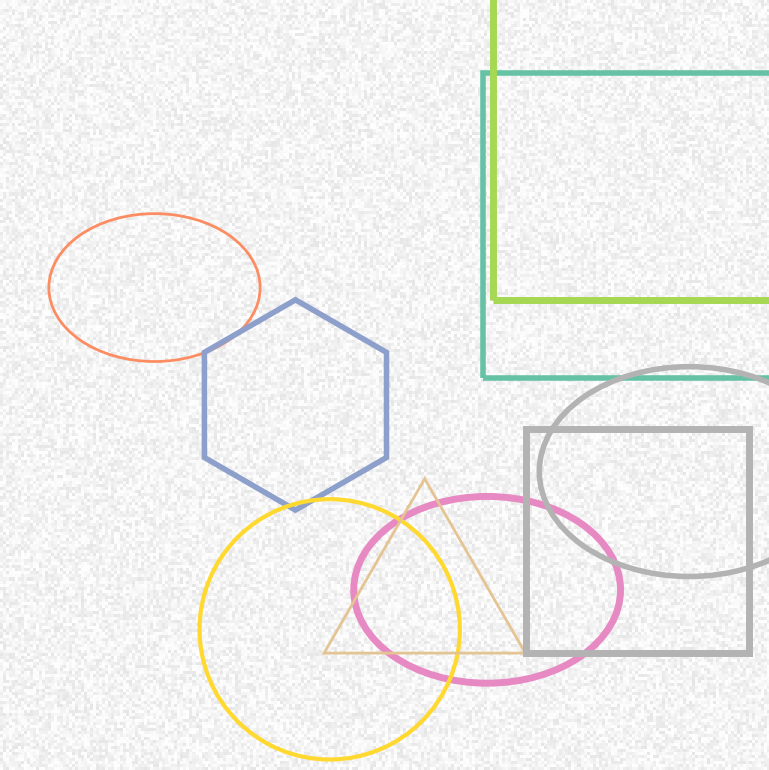[{"shape": "square", "thickness": 2, "radius": 0.99, "center": [0.825, 0.707]}, {"shape": "oval", "thickness": 1, "radius": 0.69, "center": [0.201, 0.627]}, {"shape": "hexagon", "thickness": 2, "radius": 0.68, "center": [0.384, 0.474]}, {"shape": "oval", "thickness": 2.5, "radius": 0.87, "center": [0.633, 0.234]}, {"shape": "square", "thickness": 2.5, "radius": 1.0, "center": [0.84, 0.81]}, {"shape": "circle", "thickness": 1.5, "radius": 0.85, "center": [0.428, 0.183]}, {"shape": "triangle", "thickness": 1, "radius": 0.75, "center": [0.552, 0.227]}, {"shape": "square", "thickness": 2.5, "radius": 0.73, "center": [0.828, 0.298]}, {"shape": "oval", "thickness": 2, "radius": 0.97, "center": [0.895, 0.388]}]